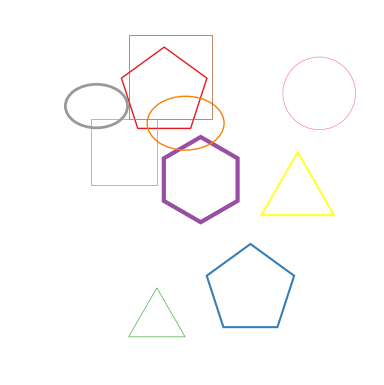[{"shape": "pentagon", "thickness": 1, "radius": 0.58, "center": [0.426, 0.761]}, {"shape": "pentagon", "thickness": 1.5, "radius": 0.6, "center": [0.65, 0.247]}, {"shape": "triangle", "thickness": 0.5, "radius": 0.42, "center": [0.407, 0.167]}, {"shape": "hexagon", "thickness": 3, "radius": 0.55, "center": [0.521, 0.534]}, {"shape": "oval", "thickness": 1, "radius": 0.5, "center": [0.482, 0.68]}, {"shape": "triangle", "thickness": 1.5, "radius": 0.54, "center": [0.773, 0.496]}, {"shape": "square", "thickness": 0.5, "radius": 0.54, "center": [0.443, 0.8]}, {"shape": "circle", "thickness": 0.5, "radius": 0.47, "center": [0.829, 0.758]}, {"shape": "square", "thickness": 0.5, "radius": 0.43, "center": [0.321, 0.606]}, {"shape": "oval", "thickness": 2, "radius": 0.4, "center": [0.251, 0.724]}]